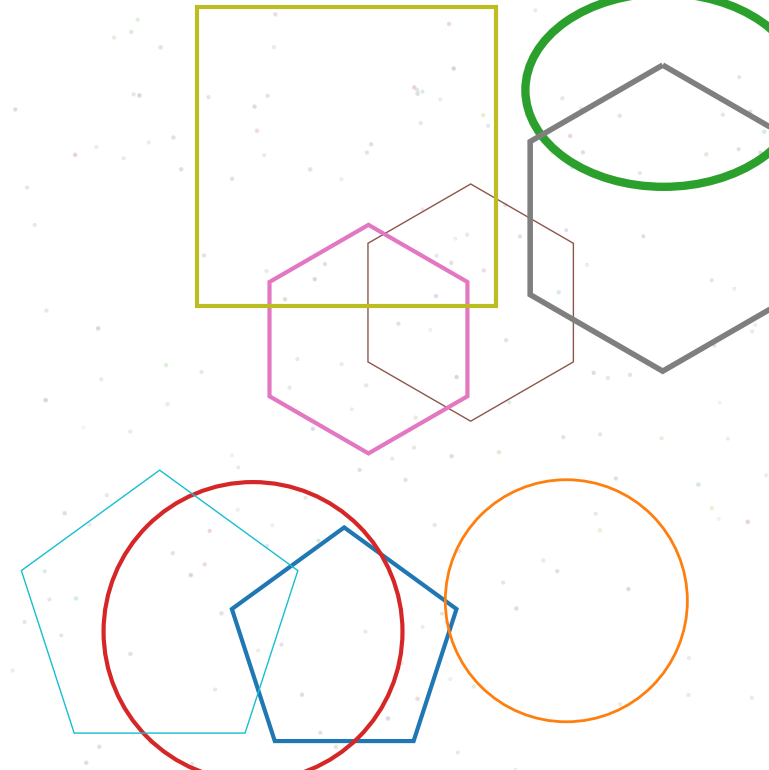[{"shape": "pentagon", "thickness": 1.5, "radius": 0.77, "center": [0.447, 0.162]}, {"shape": "circle", "thickness": 1, "radius": 0.79, "center": [0.735, 0.22]}, {"shape": "oval", "thickness": 3, "radius": 0.9, "center": [0.862, 0.883]}, {"shape": "circle", "thickness": 1.5, "radius": 0.97, "center": [0.329, 0.18]}, {"shape": "hexagon", "thickness": 0.5, "radius": 0.77, "center": [0.611, 0.607]}, {"shape": "hexagon", "thickness": 1.5, "radius": 0.74, "center": [0.479, 0.56]}, {"shape": "hexagon", "thickness": 2, "radius": 0.99, "center": [0.861, 0.717]}, {"shape": "square", "thickness": 1.5, "radius": 0.97, "center": [0.45, 0.797]}, {"shape": "pentagon", "thickness": 0.5, "radius": 0.94, "center": [0.207, 0.201]}]